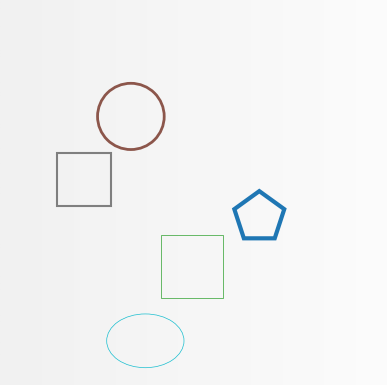[{"shape": "pentagon", "thickness": 3, "radius": 0.34, "center": [0.669, 0.436]}, {"shape": "square", "thickness": 0.5, "radius": 0.4, "center": [0.495, 0.308]}, {"shape": "circle", "thickness": 2, "radius": 0.43, "center": [0.338, 0.698]}, {"shape": "square", "thickness": 1.5, "radius": 0.35, "center": [0.216, 0.533]}, {"shape": "oval", "thickness": 0.5, "radius": 0.5, "center": [0.375, 0.115]}]